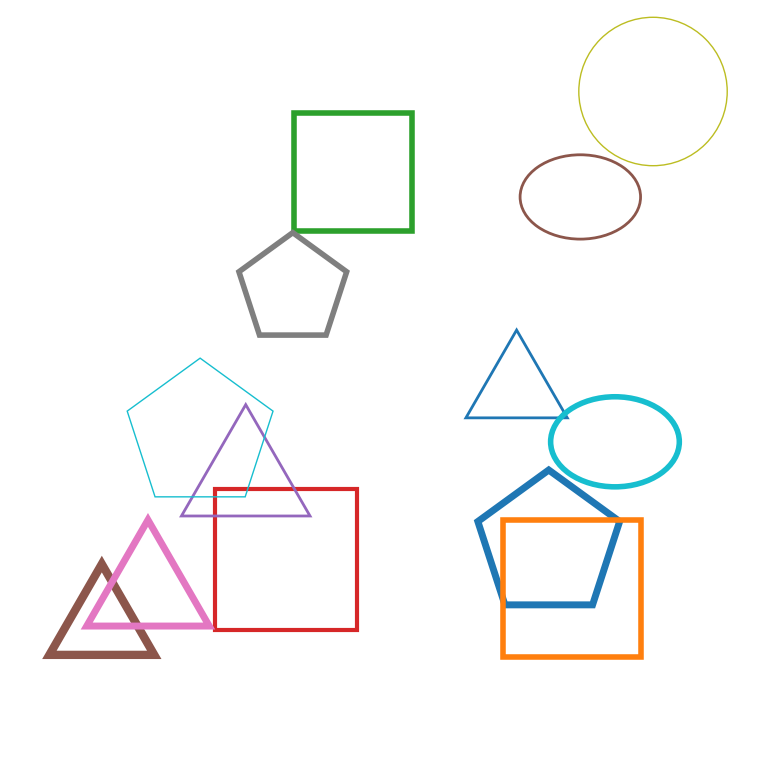[{"shape": "triangle", "thickness": 1, "radius": 0.38, "center": [0.671, 0.495]}, {"shape": "pentagon", "thickness": 2.5, "radius": 0.48, "center": [0.713, 0.293]}, {"shape": "square", "thickness": 2, "radius": 0.45, "center": [0.743, 0.236]}, {"shape": "square", "thickness": 2, "radius": 0.38, "center": [0.458, 0.776]}, {"shape": "square", "thickness": 1.5, "radius": 0.46, "center": [0.371, 0.273]}, {"shape": "triangle", "thickness": 1, "radius": 0.48, "center": [0.319, 0.378]}, {"shape": "triangle", "thickness": 3, "radius": 0.39, "center": [0.132, 0.189]}, {"shape": "oval", "thickness": 1, "radius": 0.39, "center": [0.754, 0.744]}, {"shape": "triangle", "thickness": 2.5, "radius": 0.46, "center": [0.192, 0.233]}, {"shape": "pentagon", "thickness": 2, "radius": 0.37, "center": [0.38, 0.624]}, {"shape": "circle", "thickness": 0.5, "radius": 0.48, "center": [0.848, 0.881]}, {"shape": "pentagon", "thickness": 0.5, "radius": 0.5, "center": [0.26, 0.435]}, {"shape": "oval", "thickness": 2, "radius": 0.42, "center": [0.799, 0.426]}]